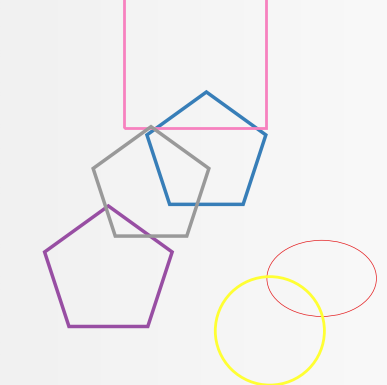[{"shape": "oval", "thickness": 0.5, "radius": 0.71, "center": [0.83, 0.277]}, {"shape": "pentagon", "thickness": 2.5, "radius": 0.81, "center": [0.533, 0.6]}, {"shape": "pentagon", "thickness": 2.5, "radius": 0.87, "center": [0.28, 0.292]}, {"shape": "circle", "thickness": 2, "radius": 0.7, "center": [0.696, 0.141]}, {"shape": "square", "thickness": 2, "radius": 0.92, "center": [0.502, 0.851]}, {"shape": "pentagon", "thickness": 2.5, "radius": 0.79, "center": [0.39, 0.514]}]